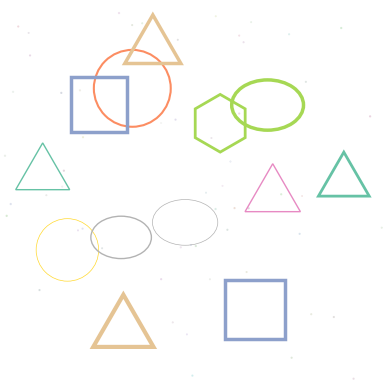[{"shape": "triangle", "thickness": 2, "radius": 0.38, "center": [0.893, 0.529]}, {"shape": "triangle", "thickness": 1, "radius": 0.4, "center": [0.111, 0.548]}, {"shape": "circle", "thickness": 1.5, "radius": 0.5, "center": [0.344, 0.771]}, {"shape": "square", "thickness": 2.5, "radius": 0.39, "center": [0.663, 0.196]}, {"shape": "square", "thickness": 2.5, "radius": 0.36, "center": [0.257, 0.728]}, {"shape": "triangle", "thickness": 1, "radius": 0.41, "center": [0.708, 0.492]}, {"shape": "hexagon", "thickness": 2, "radius": 0.37, "center": [0.572, 0.68]}, {"shape": "oval", "thickness": 2.5, "radius": 0.47, "center": [0.695, 0.727]}, {"shape": "circle", "thickness": 0.5, "radius": 0.41, "center": [0.175, 0.351]}, {"shape": "triangle", "thickness": 2.5, "radius": 0.42, "center": [0.397, 0.877]}, {"shape": "triangle", "thickness": 3, "radius": 0.45, "center": [0.32, 0.144]}, {"shape": "oval", "thickness": 0.5, "radius": 0.42, "center": [0.481, 0.422]}, {"shape": "oval", "thickness": 1, "radius": 0.39, "center": [0.315, 0.383]}]